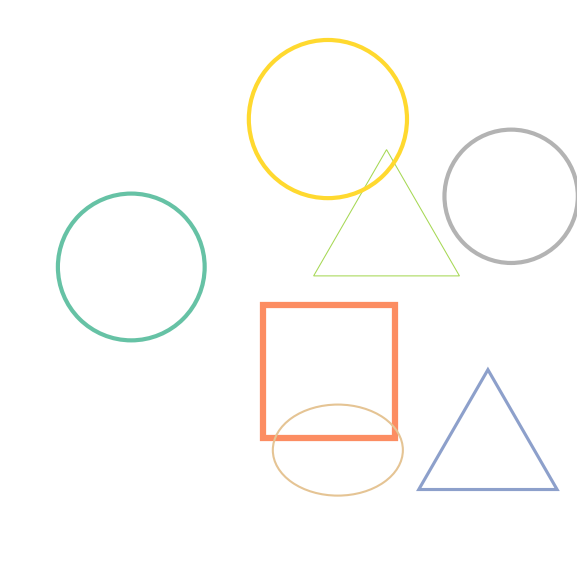[{"shape": "circle", "thickness": 2, "radius": 0.64, "center": [0.227, 0.537]}, {"shape": "square", "thickness": 3, "radius": 0.57, "center": [0.57, 0.356]}, {"shape": "triangle", "thickness": 1.5, "radius": 0.69, "center": [0.845, 0.221]}, {"shape": "triangle", "thickness": 0.5, "radius": 0.73, "center": [0.669, 0.594]}, {"shape": "circle", "thickness": 2, "radius": 0.68, "center": [0.568, 0.793]}, {"shape": "oval", "thickness": 1, "radius": 0.56, "center": [0.585, 0.22]}, {"shape": "circle", "thickness": 2, "radius": 0.58, "center": [0.885, 0.659]}]